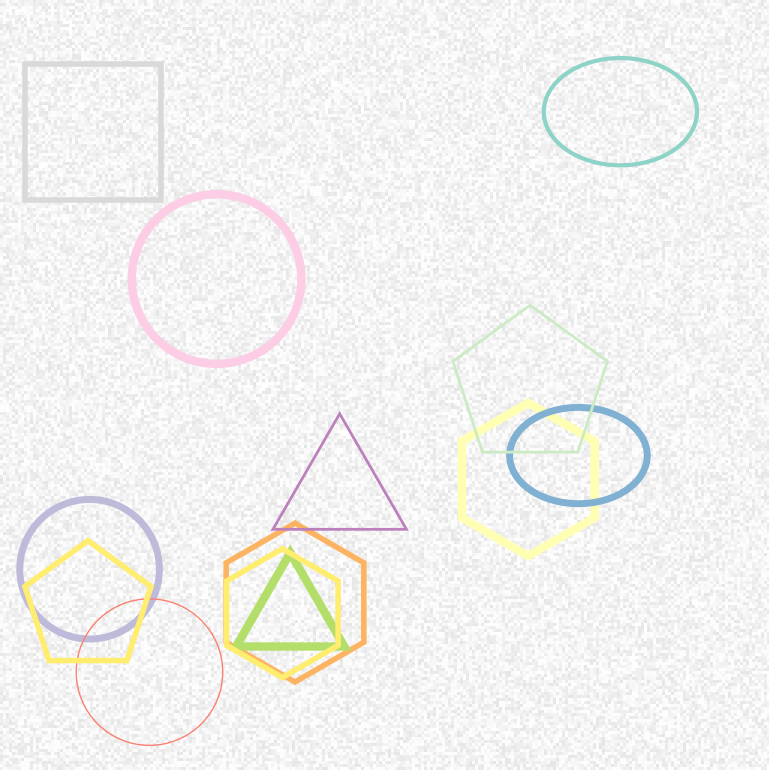[{"shape": "oval", "thickness": 1.5, "radius": 0.5, "center": [0.806, 0.855]}, {"shape": "hexagon", "thickness": 3, "radius": 0.5, "center": [0.686, 0.377]}, {"shape": "circle", "thickness": 2.5, "radius": 0.45, "center": [0.116, 0.261]}, {"shape": "circle", "thickness": 0.5, "radius": 0.48, "center": [0.194, 0.127]}, {"shape": "oval", "thickness": 2.5, "radius": 0.45, "center": [0.751, 0.408]}, {"shape": "hexagon", "thickness": 2, "radius": 0.52, "center": [0.383, 0.217]}, {"shape": "triangle", "thickness": 3, "radius": 0.41, "center": [0.377, 0.201]}, {"shape": "circle", "thickness": 3, "radius": 0.55, "center": [0.281, 0.638]}, {"shape": "square", "thickness": 2, "radius": 0.44, "center": [0.12, 0.829]}, {"shape": "triangle", "thickness": 1, "radius": 0.5, "center": [0.441, 0.363]}, {"shape": "pentagon", "thickness": 1, "radius": 0.53, "center": [0.688, 0.498]}, {"shape": "hexagon", "thickness": 2, "radius": 0.42, "center": [0.367, 0.204]}, {"shape": "pentagon", "thickness": 2, "radius": 0.43, "center": [0.114, 0.212]}]